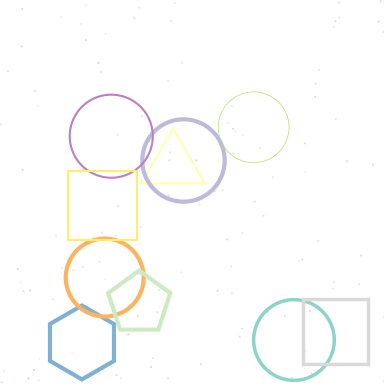[{"shape": "circle", "thickness": 2.5, "radius": 0.52, "center": [0.764, 0.117]}, {"shape": "triangle", "thickness": 1.5, "radius": 0.47, "center": [0.449, 0.571]}, {"shape": "circle", "thickness": 3, "radius": 0.53, "center": [0.477, 0.583]}, {"shape": "hexagon", "thickness": 3, "radius": 0.48, "center": [0.213, 0.11]}, {"shape": "circle", "thickness": 3, "radius": 0.51, "center": [0.272, 0.279]}, {"shape": "circle", "thickness": 0.5, "radius": 0.46, "center": [0.659, 0.669]}, {"shape": "square", "thickness": 2.5, "radius": 0.42, "center": [0.871, 0.139]}, {"shape": "circle", "thickness": 1.5, "radius": 0.54, "center": [0.289, 0.646]}, {"shape": "pentagon", "thickness": 3, "radius": 0.42, "center": [0.362, 0.212]}, {"shape": "square", "thickness": 1.5, "radius": 0.45, "center": [0.266, 0.466]}]